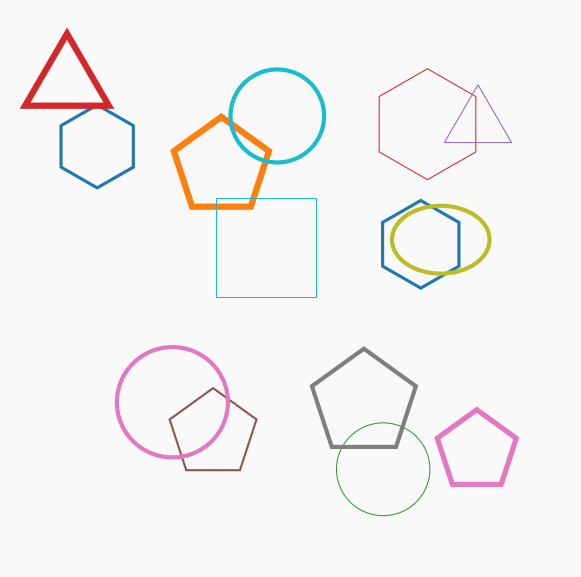[{"shape": "hexagon", "thickness": 1.5, "radius": 0.38, "center": [0.724, 0.576]}, {"shape": "hexagon", "thickness": 1.5, "radius": 0.36, "center": [0.167, 0.746]}, {"shape": "pentagon", "thickness": 3, "radius": 0.43, "center": [0.381, 0.711]}, {"shape": "circle", "thickness": 0.5, "radius": 0.4, "center": [0.659, 0.187]}, {"shape": "triangle", "thickness": 3, "radius": 0.42, "center": [0.115, 0.858]}, {"shape": "hexagon", "thickness": 0.5, "radius": 0.48, "center": [0.735, 0.784]}, {"shape": "triangle", "thickness": 0.5, "radius": 0.33, "center": [0.822, 0.786]}, {"shape": "pentagon", "thickness": 1, "radius": 0.39, "center": [0.367, 0.248]}, {"shape": "circle", "thickness": 2, "radius": 0.48, "center": [0.297, 0.303]}, {"shape": "pentagon", "thickness": 2.5, "radius": 0.36, "center": [0.82, 0.218]}, {"shape": "pentagon", "thickness": 2, "radius": 0.47, "center": [0.626, 0.301]}, {"shape": "oval", "thickness": 2, "radius": 0.42, "center": [0.758, 0.584]}, {"shape": "circle", "thickness": 2, "radius": 0.4, "center": [0.477, 0.798]}, {"shape": "square", "thickness": 0.5, "radius": 0.43, "center": [0.458, 0.57]}]